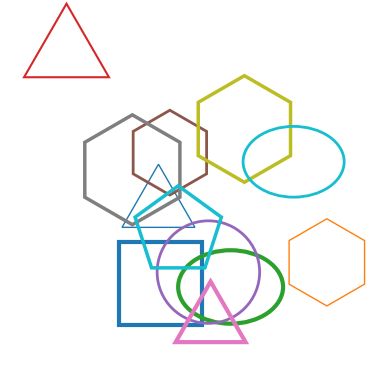[{"shape": "square", "thickness": 3, "radius": 0.54, "center": [0.418, 0.264]}, {"shape": "triangle", "thickness": 1, "radius": 0.55, "center": [0.412, 0.464]}, {"shape": "hexagon", "thickness": 1, "radius": 0.57, "center": [0.849, 0.319]}, {"shape": "oval", "thickness": 3, "radius": 0.68, "center": [0.599, 0.255]}, {"shape": "triangle", "thickness": 1.5, "radius": 0.64, "center": [0.173, 0.863]}, {"shape": "circle", "thickness": 2, "radius": 0.67, "center": [0.541, 0.293]}, {"shape": "hexagon", "thickness": 2, "radius": 0.55, "center": [0.441, 0.604]}, {"shape": "triangle", "thickness": 3, "radius": 0.52, "center": [0.547, 0.164]}, {"shape": "hexagon", "thickness": 2.5, "radius": 0.71, "center": [0.344, 0.559]}, {"shape": "hexagon", "thickness": 2.5, "radius": 0.69, "center": [0.635, 0.665]}, {"shape": "pentagon", "thickness": 2.5, "radius": 0.59, "center": [0.463, 0.4]}, {"shape": "oval", "thickness": 2, "radius": 0.66, "center": [0.763, 0.58]}]